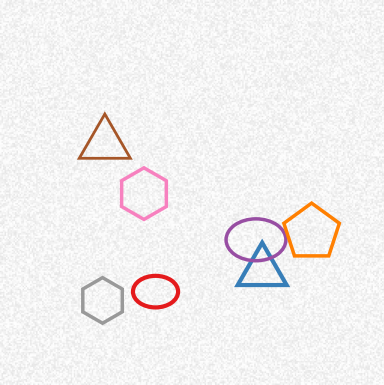[{"shape": "oval", "thickness": 3, "radius": 0.29, "center": [0.404, 0.243]}, {"shape": "triangle", "thickness": 3, "radius": 0.37, "center": [0.681, 0.296]}, {"shape": "oval", "thickness": 2.5, "radius": 0.39, "center": [0.665, 0.377]}, {"shape": "pentagon", "thickness": 2.5, "radius": 0.38, "center": [0.809, 0.397]}, {"shape": "triangle", "thickness": 2, "radius": 0.38, "center": [0.272, 0.627]}, {"shape": "hexagon", "thickness": 2.5, "radius": 0.34, "center": [0.374, 0.497]}, {"shape": "hexagon", "thickness": 2.5, "radius": 0.3, "center": [0.266, 0.22]}]